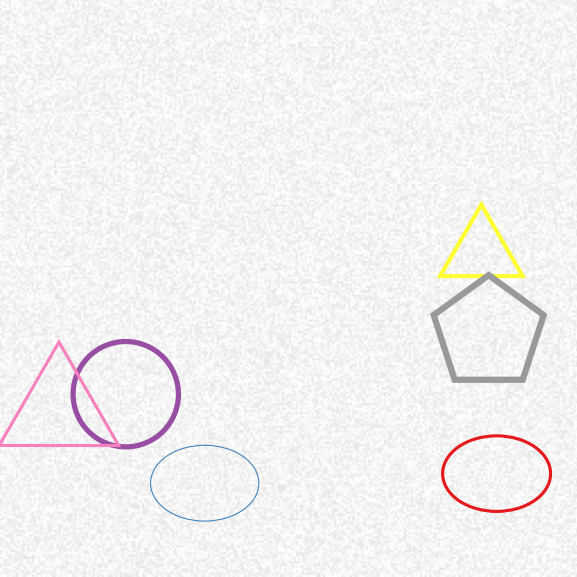[{"shape": "oval", "thickness": 1.5, "radius": 0.47, "center": [0.86, 0.179]}, {"shape": "oval", "thickness": 0.5, "radius": 0.47, "center": [0.354, 0.162]}, {"shape": "circle", "thickness": 2.5, "radius": 0.46, "center": [0.218, 0.317]}, {"shape": "triangle", "thickness": 2, "radius": 0.41, "center": [0.834, 0.562]}, {"shape": "triangle", "thickness": 1.5, "radius": 0.6, "center": [0.102, 0.287]}, {"shape": "pentagon", "thickness": 3, "radius": 0.5, "center": [0.846, 0.423]}]